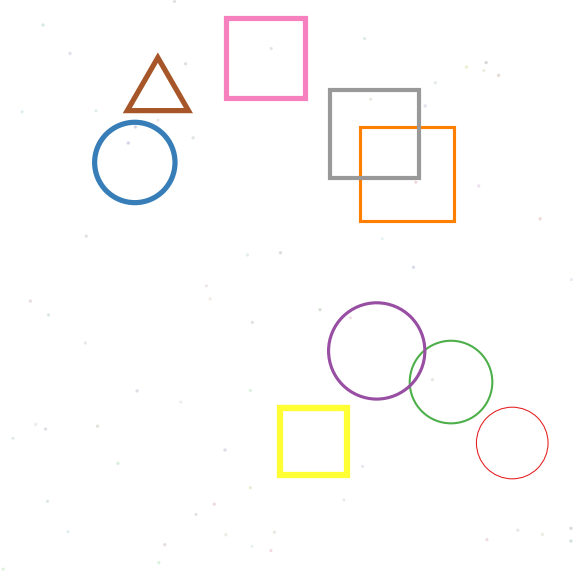[{"shape": "circle", "thickness": 0.5, "radius": 0.31, "center": [0.887, 0.232]}, {"shape": "circle", "thickness": 2.5, "radius": 0.35, "center": [0.233, 0.718]}, {"shape": "circle", "thickness": 1, "radius": 0.36, "center": [0.781, 0.338]}, {"shape": "circle", "thickness": 1.5, "radius": 0.42, "center": [0.652, 0.391]}, {"shape": "square", "thickness": 1.5, "radius": 0.41, "center": [0.705, 0.698]}, {"shape": "square", "thickness": 3, "radius": 0.29, "center": [0.543, 0.235]}, {"shape": "triangle", "thickness": 2.5, "radius": 0.31, "center": [0.273, 0.838]}, {"shape": "square", "thickness": 2.5, "radius": 0.34, "center": [0.46, 0.899]}, {"shape": "square", "thickness": 2, "radius": 0.39, "center": [0.649, 0.767]}]